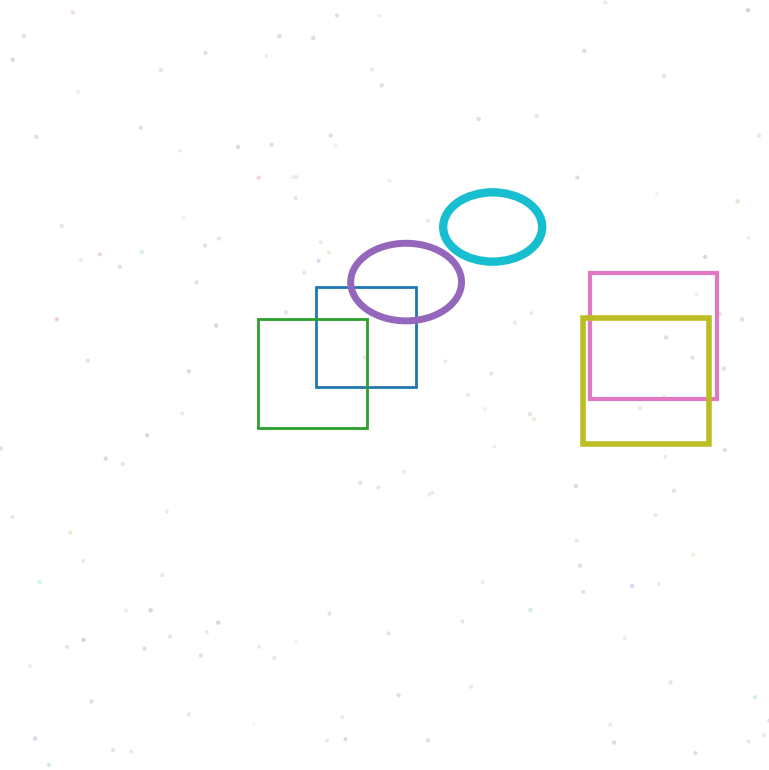[{"shape": "square", "thickness": 1, "radius": 0.33, "center": [0.475, 0.562]}, {"shape": "square", "thickness": 1, "radius": 0.35, "center": [0.406, 0.515]}, {"shape": "oval", "thickness": 2.5, "radius": 0.36, "center": [0.527, 0.634]}, {"shape": "square", "thickness": 1.5, "radius": 0.41, "center": [0.849, 0.564]}, {"shape": "square", "thickness": 2, "radius": 0.41, "center": [0.839, 0.505]}, {"shape": "oval", "thickness": 3, "radius": 0.32, "center": [0.64, 0.705]}]